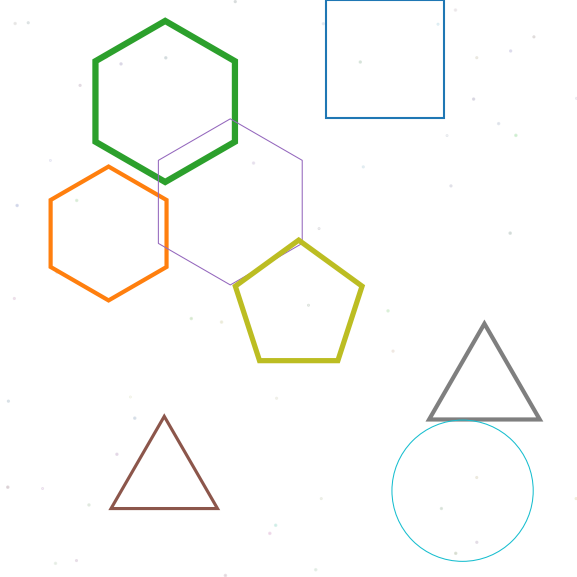[{"shape": "square", "thickness": 1, "radius": 0.51, "center": [0.667, 0.896]}, {"shape": "hexagon", "thickness": 2, "radius": 0.58, "center": [0.188, 0.595]}, {"shape": "hexagon", "thickness": 3, "radius": 0.7, "center": [0.286, 0.823]}, {"shape": "hexagon", "thickness": 0.5, "radius": 0.72, "center": [0.399, 0.65]}, {"shape": "triangle", "thickness": 1.5, "radius": 0.53, "center": [0.284, 0.172]}, {"shape": "triangle", "thickness": 2, "radius": 0.55, "center": [0.839, 0.328]}, {"shape": "pentagon", "thickness": 2.5, "radius": 0.58, "center": [0.517, 0.468]}, {"shape": "circle", "thickness": 0.5, "radius": 0.61, "center": [0.801, 0.149]}]